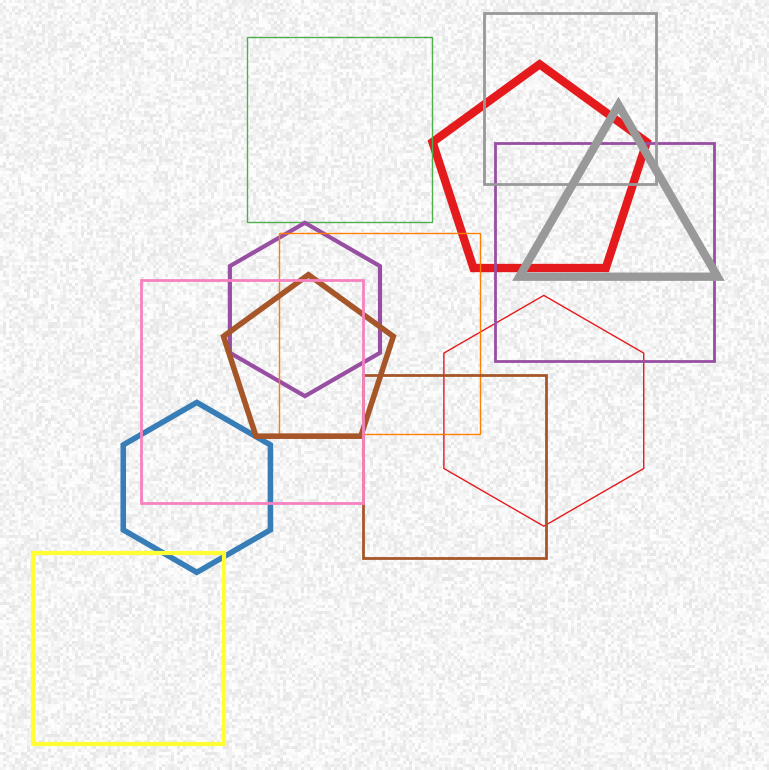[{"shape": "hexagon", "thickness": 0.5, "radius": 0.75, "center": [0.706, 0.467]}, {"shape": "pentagon", "thickness": 3, "radius": 0.73, "center": [0.701, 0.77]}, {"shape": "hexagon", "thickness": 2, "radius": 0.55, "center": [0.256, 0.367]}, {"shape": "square", "thickness": 0.5, "radius": 0.6, "center": [0.441, 0.831]}, {"shape": "hexagon", "thickness": 1.5, "radius": 0.56, "center": [0.396, 0.598]}, {"shape": "square", "thickness": 1, "radius": 0.71, "center": [0.785, 0.673]}, {"shape": "square", "thickness": 0.5, "radius": 0.65, "center": [0.493, 0.567]}, {"shape": "square", "thickness": 1.5, "radius": 0.62, "center": [0.167, 0.158]}, {"shape": "pentagon", "thickness": 2, "radius": 0.58, "center": [0.401, 0.527]}, {"shape": "square", "thickness": 1, "radius": 0.59, "center": [0.59, 0.394]}, {"shape": "square", "thickness": 1, "radius": 0.72, "center": [0.327, 0.492]}, {"shape": "square", "thickness": 1, "radius": 0.56, "center": [0.74, 0.872]}, {"shape": "triangle", "thickness": 3, "radius": 0.74, "center": [0.803, 0.715]}]